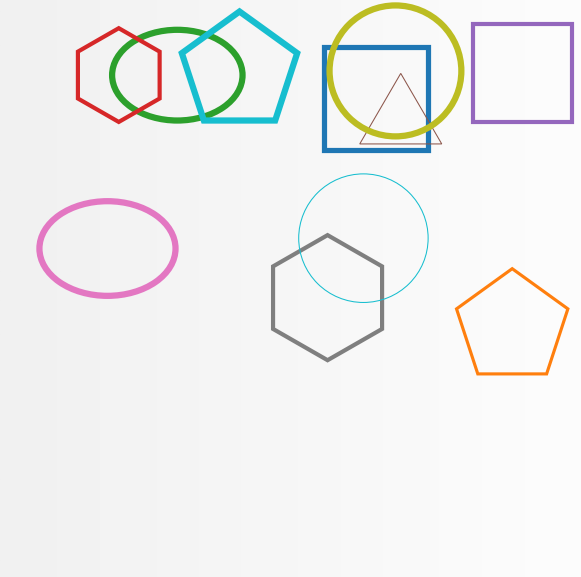[{"shape": "square", "thickness": 2.5, "radius": 0.44, "center": [0.647, 0.829]}, {"shape": "pentagon", "thickness": 1.5, "radius": 0.5, "center": [0.881, 0.433]}, {"shape": "oval", "thickness": 3, "radius": 0.56, "center": [0.305, 0.869]}, {"shape": "hexagon", "thickness": 2, "radius": 0.41, "center": [0.204, 0.869]}, {"shape": "square", "thickness": 2, "radius": 0.43, "center": [0.899, 0.873]}, {"shape": "triangle", "thickness": 0.5, "radius": 0.41, "center": [0.689, 0.791]}, {"shape": "oval", "thickness": 3, "radius": 0.59, "center": [0.185, 0.569]}, {"shape": "hexagon", "thickness": 2, "radius": 0.54, "center": [0.564, 0.484]}, {"shape": "circle", "thickness": 3, "radius": 0.57, "center": [0.68, 0.876]}, {"shape": "circle", "thickness": 0.5, "radius": 0.56, "center": [0.625, 0.587]}, {"shape": "pentagon", "thickness": 3, "radius": 0.52, "center": [0.412, 0.875]}]